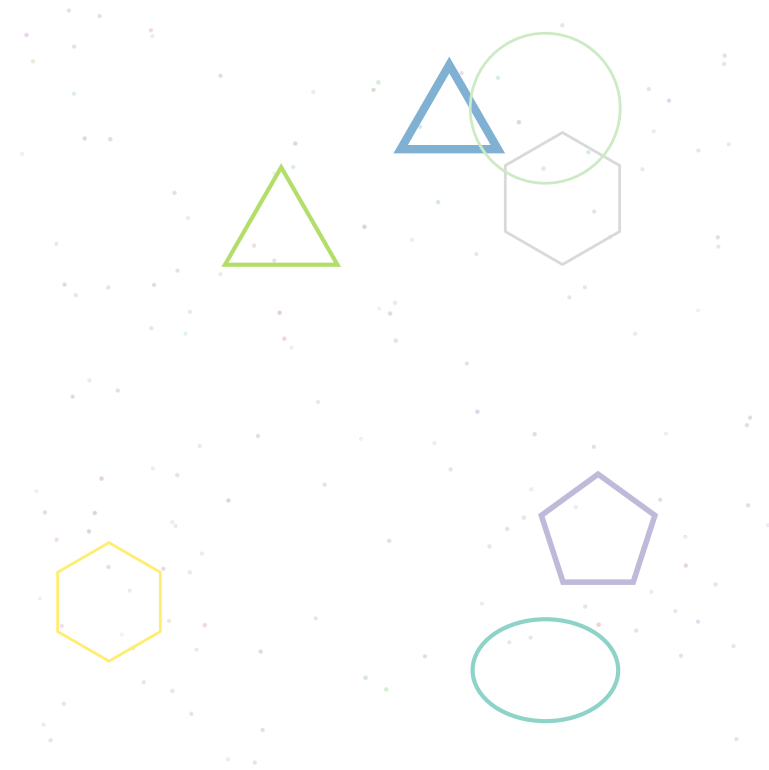[{"shape": "oval", "thickness": 1.5, "radius": 0.47, "center": [0.708, 0.13]}, {"shape": "pentagon", "thickness": 2, "radius": 0.39, "center": [0.777, 0.307]}, {"shape": "triangle", "thickness": 3, "radius": 0.36, "center": [0.583, 0.843]}, {"shape": "triangle", "thickness": 1.5, "radius": 0.42, "center": [0.365, 0.698]}, {"shape": "hexagon", "thickness": 1, "radius": 0.43, "center": [0.73, 0.742]}, {"shape": "circle", "thickness": 1, "radius": 0.49, "center": [0.708, 0.859]}, {"shape": "hexagon", "thickness": 1, "radius": 0.38, "center": [0.142, 0.218]}]